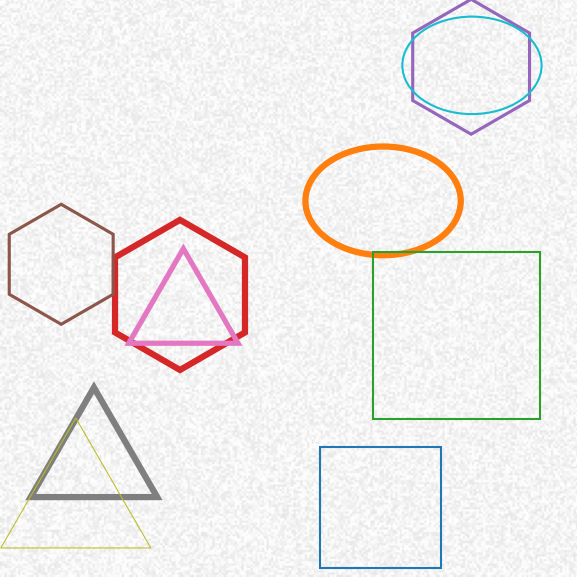[{"shape": "square", "thickness": 1, "radius": 0.52, "center": [0.659, 0.12]}, {"shape": "oval", "thickness": 3, "radius": 0.67, "center": [0.663, 0.651]}, {"shape": "square", "thickness": 1, "radius": 0.72, "center": [0.791, 0.419]}, {"shape": "hexagon", "thickness": 3, "radius": 0.65, "center": [0.312, 0.488]}, {"shape": "hexagon", "thickness": 1.5, "radius": 0.58, "center": [0.816, 0.884]}, {"shape": "hexagon", "thickness": 1.5, "radius": 0.52, "center": [0.106, 0.541]}, {"shape": "triangle", "thickness": 2.5, "radius": 0.55, "center": [0.318, 0.459]}, {"shape": "triangle", "thickness": 3, "radius": 0.63, "center": [0.163, 0.202]}, {"shape": "triangle", "thickness": 0.5, "radius": 0.75, "center": [0.131, 0.125]}, {"shape": "oval", "thickness": 1, "radius": 0.6, "center": [0.817, 0.886]}]